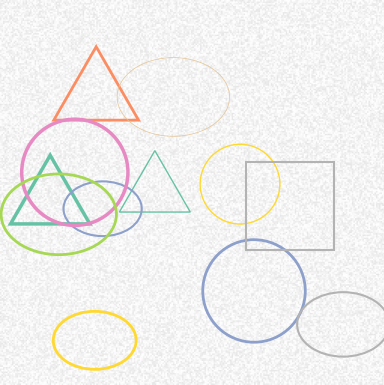[{"shape": "triangle", "thickness": 2.5, "radius": 0.59, "center": [0.13, 0.478]}, {"shape": "triangle", "thickness": 1, "radius": 0.53, "center": [0.402, 0.502]}, {"shape": "triangle", "thickness": 2, "radius": 0.64, "center": [0.25, 0.751]}, {"shape": "circle", "thickness": 2, "radius": 0.67, "center": [0.66, 0.244]}, {"shape": "oval", "thickness": 1.5, "radius": 0.51, "center": [0.267, 0.458]}, {"shape": "circle", "thickness": 2.5, "radius": 0.69, "center": [0.194, 0.552]}, {"shape": "oval", "thickness": 2, "radius": 0.75, "center": [0.153, 0.443]}, {"shape": "oval", "thickness": 2, "radius": 0.54, "center": [0.246, 0.116]}, {"shape": "circle", "thickness": 1, "radius": 0.52, "center": [0.623, 0.522]}, {"shape": "oval", "thickness": 0.5, "radius": 0.73, "center": [0.45, 0.748]}, {"shape": "square", "thickness": 1.5, "radius": 0.57, "center": [0.754, 0.465]}, {"shape": "oval", "thickness": 1.5, "radius": 0.6, "center": [0.891, 0.157]}]